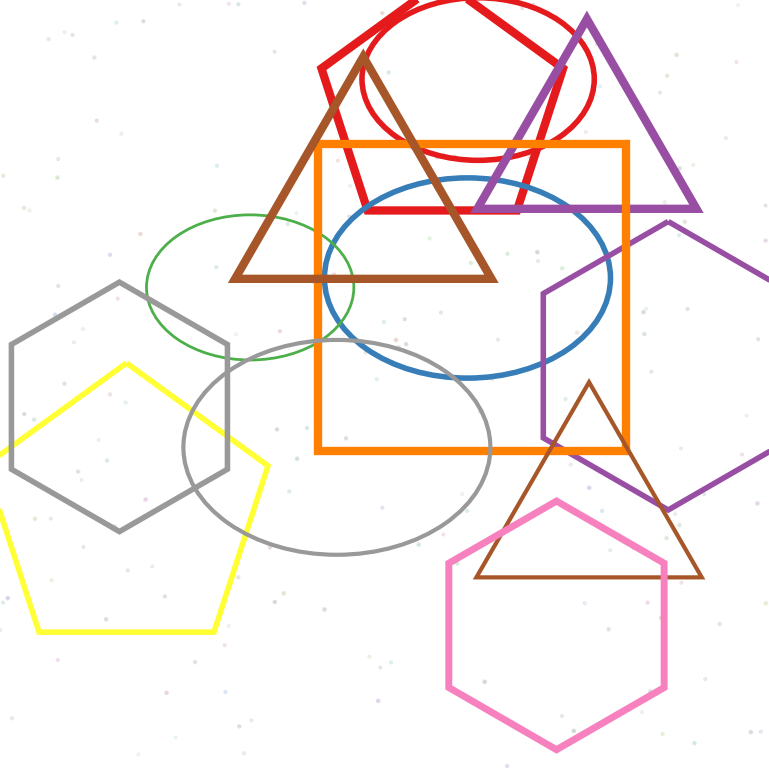[{"shape": "pentagon", "thickness": 3, "radius": 0.82, "center": [0.574, 0.86]}, {"shape": "oval", "thickness": 2, "radius": 0.75, "center": [0.621, 0.897]}, {"shape": "oval", "thickness": 2, "radius": 0.93, "center": [0.607, 0.639]}, {"shape": "oval", "thickness": 1, "radius": 0.67, "center": [0.325, 0.627]}, {"shape": "triangle", "thickness": 3, "radius": 0.82, "center": [0.762, 0.811]}, {"shape": "hexagon", "thickness": 2, "radius": 0.94, "center": [0.868, 0.525]}, {"shape": "square", "thickness": 3, "radius": 1.0, "center": [0.613, 0.614]}, {"shape": "pentagon", "thickness": 2, "radius": 0.97, "center": [0.164, 0.335]}, {"shape": "triangle", "thickness": 3, "radius": 0.96, "center": [0.472, 0.734]}, {"shape": "triangle", "thickness": 1.5, "radius": 0.84, "center": [0.765, 0.335]}, {"shape": "hexagon", "thickness": 2.5, "radius": 0.81, "center": [0.723, 0.188]}, {"shape": "oval", "thickness": 1.5, "radius": 1.0, "center": [0.438, 0.419]}, {"shape": "hexagon", "thickness": 2, "radius": 0.81, "center": [0.155, 0.472]}]